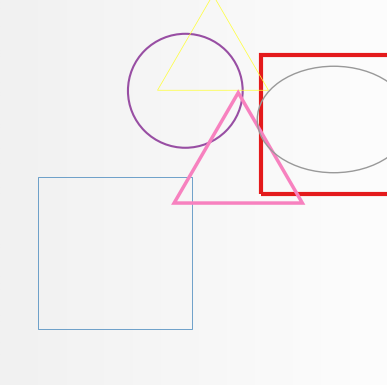[{"shape": "square", "thickness": 3, "radius": 0.9, "center": [0.855, 0.676]}, {"shape": "square", "thickness": 0.5, "radius": 0.99, "center": [0.297, 0.343]}, {"shape": "circle", "thickness": 1.5, "radius": 0.74, "center": [0.478, 0.764]}, {"shape": "triangle", "thickness": 0.5, "radius": 0.83, "center": [0.55, 0.848]}, {"shape": "triangle", "thickness": 2.5, "radius": 0.96, "center": [0.615, 0.568]}, {"shape": "oval", "thickness": 1, "radius": 0.99, "center": [0.861, 0.69]}]